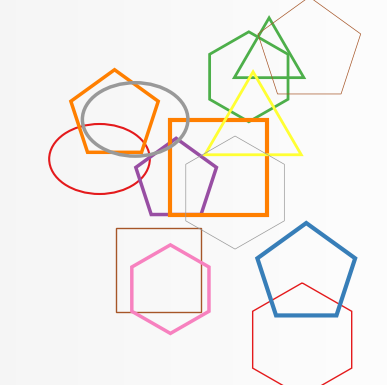[{"shape": "hexagon", "thickness": 1, "radius": 0.74, "center": [0.78, 0.118]}, {"shape": "oval", "thickness": 1.5, "radius": 0.65, "center": [0.257, 0.587]}, {"shape": "pentagon", "thickness": 3, "radius": 0.66, "center": [0.79, 0.288]}, {"shape": "hexagon", "thickness": 2, "radius": 0.58, "center": [0.642, 0.801]}, {"shape": "triangle", "thickness": 2, "radius": 0.52, "center": [0.694, 0.85]}, {"shape": "pentagon", "thickness": 2.5, "radius": 0.55, "center": [0.455, 0.531]}, {"shape": "square", "thickness": 3, "radius": 0.62, "center": [0.564, 0.565]}, {"shape": "pentagon", "thickness": 2.5, "radius": 0.59, "center": [0.296, 0.7]}, {"shape": "triangle", "thickness": 2, "radius": 0.72, "center": [0.653, 0.67]}, {"shape": "pentagon", "thickness": 0.5, "radius": 0.7, "center": [0.798, 0.869]}, {"shape": "square", "thickness": 1, "radius": 0.54, "center": [0.409, 0.299]}, {"shape": "hexagon", "thickness": 2.5, "radius": 0.57, "center": [0.44, 0.249]}, {"shape": "hexagon", "thickness": 0.5, "radius": 0.73, "center": [0.607, 0.5]}, {"shape": "oval", "thickness": 2.5, "radius": 0.68, "center": [0.349, 0.69]}]